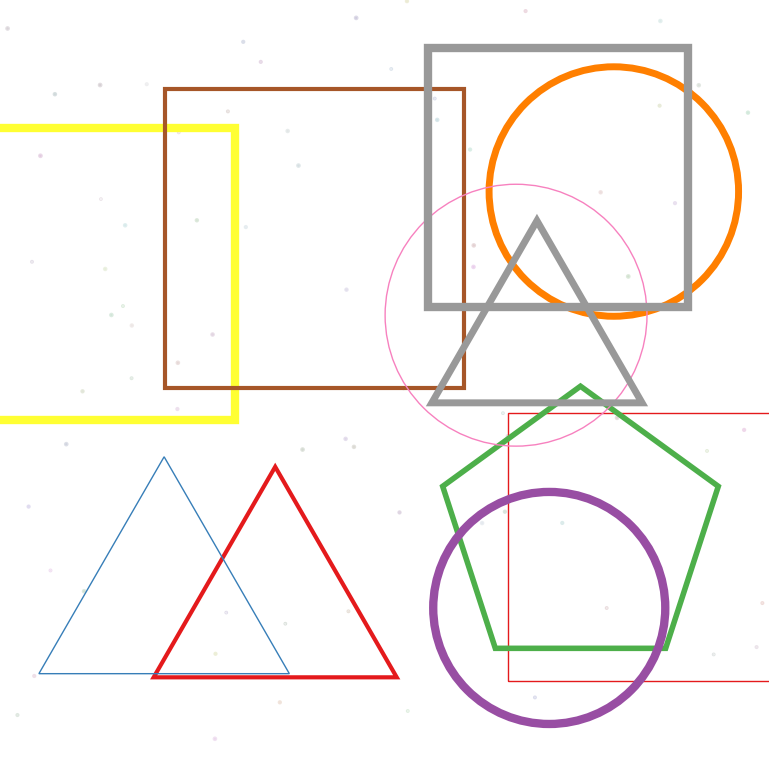[{"shape": "square", "thickness": 0.5, "radius": 0.87, "center": [0.834, 0.29]}, {"shape": "triangle", "thickness": 1.5, "radius": 0.91, "center": [0.357, 0.211]}, {"shape": "triangle", "thickness": 0.5, "radius": 0.94, "center": [0.213, 0.219]}, {"shape": "pentagon", "thickness": 2, "radius": 0.94, "center": [0.754, 0.31]}, {"shape": "circle", "thickness": 3, "radius": 0.75, "center": [0.713, 0.21]}, {"shape": "circle", "thickness": 2.5, "radius": 0.81, "center": [0.797, 0.751]}, {"shape": "square", "thickness": 3, "radius": 0.95, "center": [0.116, 0.644]}, {"shape": "square", "thickness": 1.5, "radius": 0.97, "center": [0.408, 0.691]}, {"shape": "circle", "thickness": 0.5, "radius": 0.85, "center": [0.67, 0.591]}, {"shape": "square", "thickness": 3, "radius": 0.84, "center": [0.725, 0.77]}, {"shape": "triangle", "thickness": 2.5, "radius": 0.79, "center": [0.697, 0.556]}]